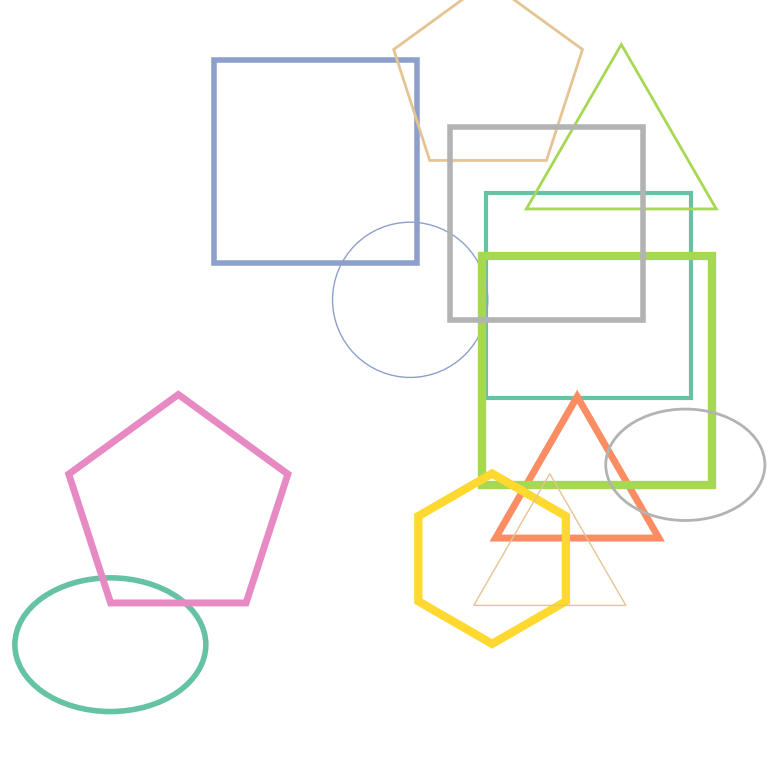[{"shape": "square", "thickness": 1.5, "radius": 0.67, "center": [0.764, 0.616]}, {"shape": "oval", "thickness": 2, "radius": 0.62, "center": [0.143, 0.163]}, {"shape": "triangle", "thickness": 2.5, "radius": 0.61, "center": [0.75, 0.362]}, {"shape": "square", "thickness": 2, "radius": 0.66, "center": [0.41, 0.79]}, {"shape": "circle", "thickness": 0.5, "radius": 0.5, "center": [0.533, 0.611]}, {"shape": "pentagon", "thickness": 2.5, "radius": 0.75, "center": [0.232, 0.338]}, {"shape": "square", "thickness": 3, "radius": 0.74, "center": [0.775, 0.519]}, {"shape": "triangle", "thickness": 1, "radius": 0.71, "center": [0.807, 0.8]}, {"shape": "hexagon", "thickness": 3, "radius": 0.55, "center": [0.639, 0.274]}, {"shape": "pentagon", "thickness": 1, "radius": 0.64, "center": [0.634, 0.896]}, {"shape": "triangle", "thickness": 0.5, "radius": 0.57, "center": [0.714, 0.271]}, {"shape": "oval", "thickness": 1, "radius": 0.52, "center": [0.89, 0.396]}, {"shape": "square", "thickness": 2, "radius": 0.63, "center": [0.709, 0.709]}]